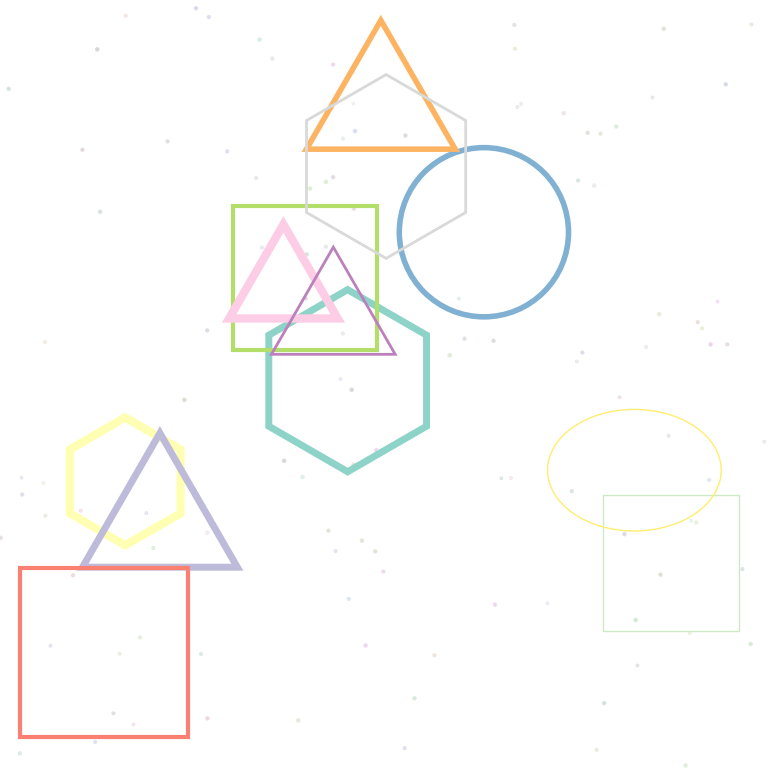[{"shape": "hexagon", "thickness": 2.5, "radius": 0.59, "center": [0.452, 0.506]}, {"shape": "hexagon", "thickness": 3, "radius": 0.41, "center": [0.163, 0.375]}, {"shape": "triangle", "thickness": 2.5, "radius": 0.58, "center": [0.208, 0.321]}, {"shape": "square", "thickness": 1.5, "radius": 0.55, "center": [0.135, 0.153]}, {"shape": "circle", "thickness": 2, "radius": 0.55, "center": [0.628, 0.698]}, {"shape": "triangle", "thickness": 2, "radius": 0.56, "center": [0.495, 0.862]}, {"shape": "square", "thickness": 1.5, "radius": 0.47, "center": [0.397, 0.639]}, {"shape": "triangle", "thickness": 3, "radius": 0.41, "center": [0.368, 0.627]}, {"shape": "hexagon", "thickness": 1, "radius": 0.6, "center": [0.501, 0.784]}, {"shape": "triangle", "thickness": 1, "radius": 0.46, "center": [0.433, 0.586]}, {"shape": "square", "thickness": 0.5, "radius": 0.44, "center": [0.871, 0.269]}, {"shape": "oval", "thickness": 0.5, "radius": 0.56, "center": [0.824, 0.389]}]